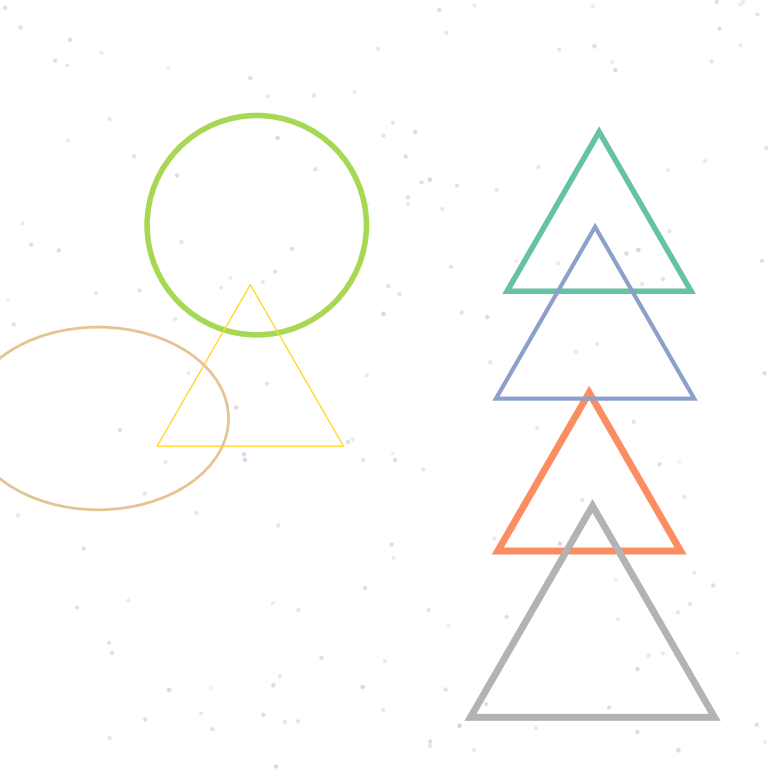[{"shape": "triangle", "thickness": 2, "radius": 0.69, "center": [0.778, 0.691]}, {"shape": "triangle", "thickness": 2.5, "radius": 0.69, "center": [0.765, 0.353]}, {"shape": "triangle", "thickness": 1.5, "radius": 0.74, "center": [0.773, 0.557]}, {"shape": "circle", "thickness": 2, "radius": 0.71, "center": [0.333, 0.708]}, {"shape": "triangle", "thickness": 0.5, "radius": 0.7, "center": [0.325, 0.49]}, {"shape": "oval", "thickness": 1, "radius": 0.85, "center": [0.127, 0.457]}, {"shape": "triangle", "thickness": 2.5, "radius": 0.92, "center": [0.77, 0.16]}]